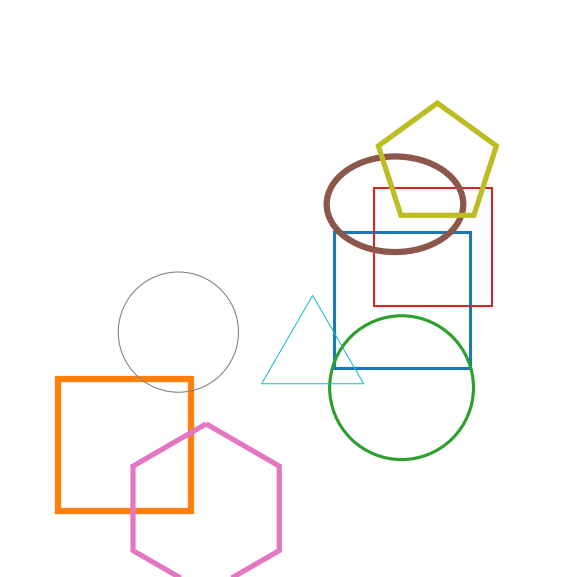[{"shape": "square", "thickness": 1.5, "radius": 0.59, "center": [0.696, 0.48]}, {"shape": "square", "thickness": 3, "radius": 0.57, "center": [0.215, 0.229]}, {"shape": "circle", "thickness": 1.5, "radius": 0.62, "center": [0.695, 0.328]}, {"shape": "square", "thickness": 1, "radius": 0.51, "center": [0.75, 0.571]}, {"shape": "oval", "thickness": 3, "radius": 0.59, "center": [0.684, 0.645]}, {"shape": "hexagon", "thickness": 2.5, "radius": 0.73, "center": [0.357, 0.119]}, {"shape": "circle", "thickness": 0.5, "radius": 0.52, "center": [0.309, 0.424]}, {"shape": "pentagon", "thickness": 2.5, "radius": 0.54, "center": [0.757, 0.713]}, {"shape": "triangle", "thickness": 0.5, "radius": 0.51, "center": [0.541, 0.386]}]